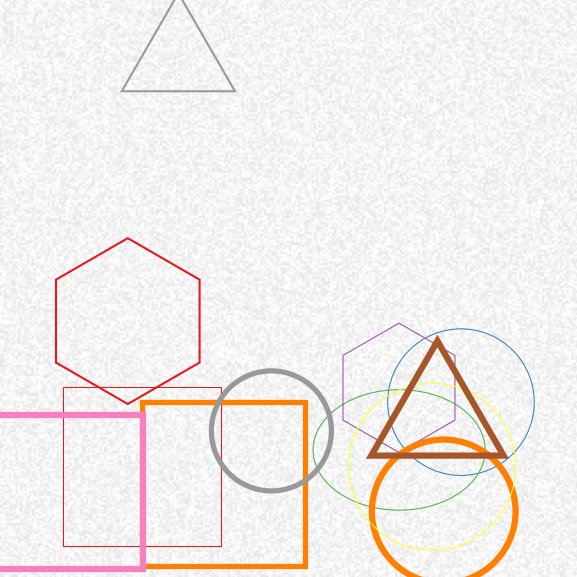[{"shape": "square", "thickness": 0.5, "radius": 0.68, "center": [0.246, 0.191]}, {"shape": "hexagon", "thickness": 1, "radius": 0.72, "center": [0.221, 0.443]}, {"shape": "circle", "thickness": 0.5, "radius": 0.63, "center": [0.798, 0.303]}, {"shape": "oval", "thickness": 0.5, "radius": 0.75, "center": [0.691, 0.22]}, {"shape": "hexagon", "thickness": 0.5, "radius": 0.56, "center": [0.691, 0.328]}, {"shape": "square", "thickness": 2.5, "radius": 0.71, "center": [0.387, 0.161]}, {"shape": "circle", "thickness": 3, "radius": 0.62, "center": [0.768, 0.114]}, {"shape": "circle", "thickness": 0.5, "radius": 0.72, "center": [0.748, 0.191]}, {"shape": "triangle", "thickness": 3, "radius": 0.66, "center": [0.757, 0.276]}, {"shape": "square", "thickness": 3, "radius": 0.67, "center": [0.115, 0.147]}, {"shape": "triangle", "thickness": 1, "radius": 0.57, "center": [0.309, 0.898]}, {"shape": "circle", "thickness": 2.5, "radius": 0.52, "center": [0.47, 0.253]}]